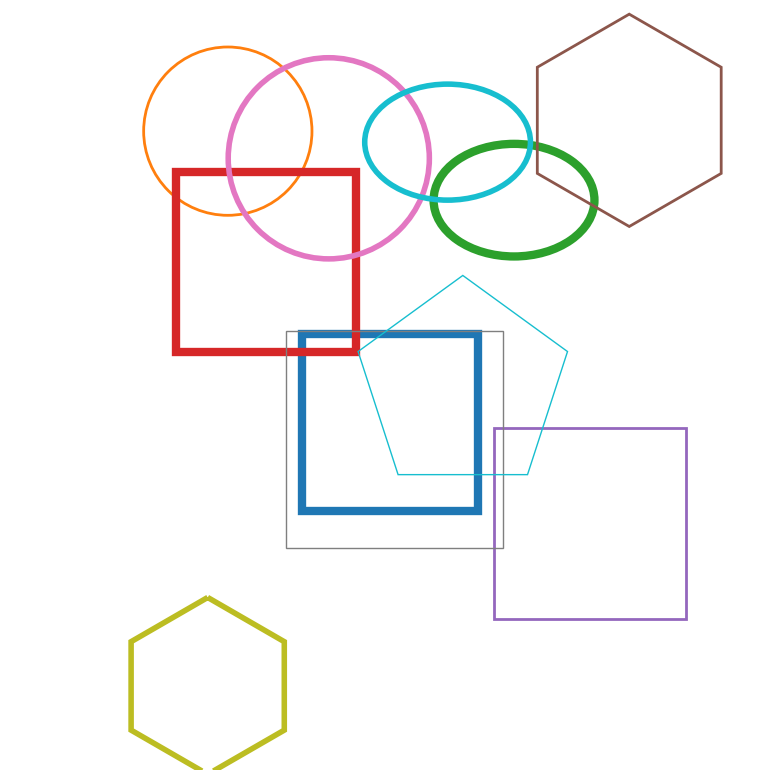[{"shape": "square", "thickness": 3, "radius": 0.57, "center": [0.506, 0.451]}, {"shape": "circle", "thickness": 1, "radius": 0.55, "center": [0.296, 0.83]}, {"shape": "oval", "thickness": 3, "radius": 0.52, "center": [0.668, 0.74]}, {"shape": "square", "thickness": 3, "radius": 0.58, "center": [0.346, 0.66]}, {"shape": "square", "thickness": 1, "radius": 0.62, "center": [0.766, 0.32]}, {"shape": "hexagon", "thickness": 1, "radius": 0.69, "center": [0.817, 0.844]}, {"shape": "circle", "thickness": 2, "radius": 0.65, "center": [0.427, 0.794]}, {"shape": "square", "thickness": 0.5, "radius": 0.71, "center": [0.513, 0.43]}, {"shape": "hexagon", "thickness": 2, "radius": 0.57, "center": [0.27, 0.109]}, {"shape": "oval", "thickness": 2, "radius": 0.54, "center": [0.581, 0.815]}, {"shape": "pentagon", "thickness": 0.5, "radius": 0.71, "center": [0.601, 0.499]}]